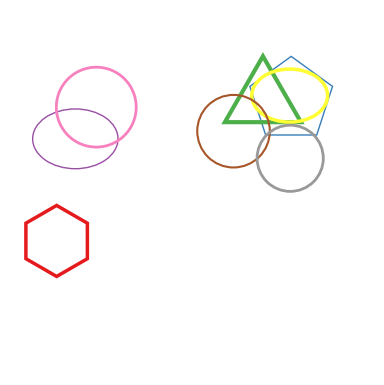[{"shape": "hexagon", "thickness": 2.5, "radius": 0.46, "center": [0.147, 0.374]}, {"shape": "pentagon", "thickness": 1, "radius": 0.56, "center": [0.756, 0.741]}, {"shape": "triangle", "thickness": 3, "radius": 0.57, "center": [0.683, 0.74]}, {"shape": "oval", "thickness": 1, "radius": 0.55, "center": [0.196, 0.639]}, {"shape": "oval", "thickness": 2.5, "radius": 0.49, "center": [0.752, 0.752]}, {"shape": "circle", "thickness": 1.5, "radius": 0.47, "center": [0.607, 0.659]}, {"shape": "circle", "thickness": 2, "radius": 0.52, "center": [0.25, 0.722]}, {"shape": "circle", "thickness": 2, "radius": 0.43, "center": [0.754, 0.589]}]